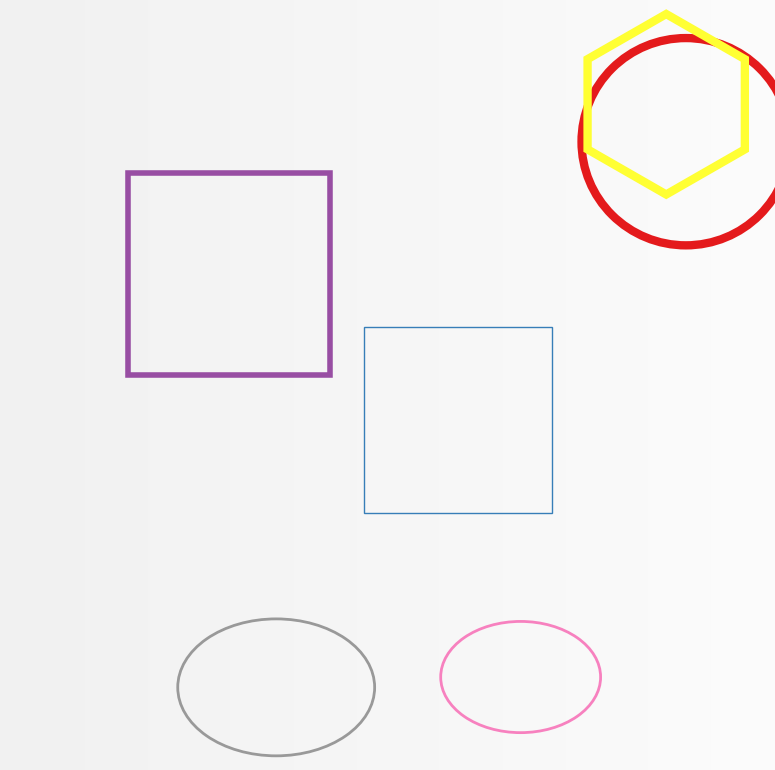[{"shape": "circle", "thickness": 3, "radius": 0.67, "center": [0.885, 0.816]}, {"shape": "square", "thickness": 0.5, "radius": 0.61, "center": [0.591, 0.455]}, {"shape": "square", "thickness": 2, "radius": 0.65, "center": [0.296, 0.644]}, {"shape": "hexagon", "thickness": 3, "radius": 0.59, "center": [0.86, 0.865]}, {"shape": "oval", "thickness": 1, "radius": 0.52, "center": [0.672, 0.121]}, {"shape": "oval", "thickness": 1, "radius": 0.64, "center": [0.356, 0.107]}]